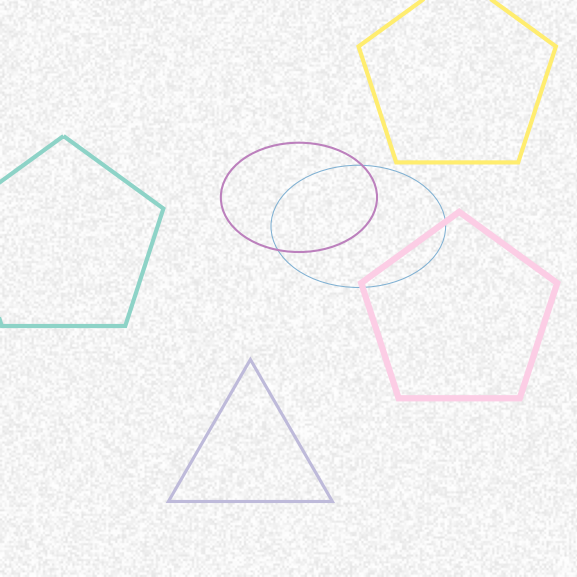[{"shape": "pentagon", "thickness": 2, "radius": 0.91, "center": [0.11, 0.582]}, {"shape": "triangle", "thickness": 1.5, "radius": 0.82, "center": [0.434, 0.213]}, {"shape": "oval", "thickness": 0.5, "radius": 0.76, "center": [0.62, 0.607]}, {"shape": "pentagon", "thickness": 3, "radius": 0.89, "center": [0.795, 0.454]}, {"shape": "oval", "thickness": 1, "radius": 0.68, "center": [0.518, 0.657]}, {"shape": "pentagon", "thickness": 2, "radius": 0.9, "center": [0.792, 0.863]}]